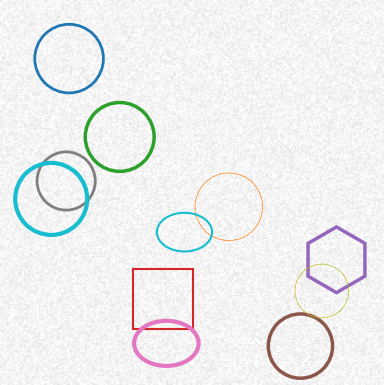[{"shape": "circle", "thickness": 2, "radius": 0.45, "center": [0.179, 0.848]}, {"shape": "circle", "thickness": 0.5, "radius": 0.44, "center": [0.594, 0.463]}, {"shape": "circle", "thickness": 2.5, "radius": 0.45, "center": [0.311, 0.644]}, {"shape": "square", "thickness": 1.5, "radius": 0.39, "center": [0.424, 0.224]}, {"shape": "hexagon", "thickness": 2.5, "radius": 0.43, "center": [0.874, 0.325]}, {"shape": "circle", "thickness": 2.5, "radius": 0.42, "center": [0.78, 0.101]}, {"shape": "oval", "thickness": 3, "radius": 0.42, "center": [0.432, 0.108]}, {"shape": "circle", "thickness": 2, "radius": 0.38, "center": [0.172, 0.53]}, {"shape": "circle", "thickness": 0.5, "radius": 0.35, "center": [0.836, 0.244]}, {"shape": "circle", "thickness": 3, "radius": 0.47, "center": [0.133, 0.483]}, {"shape": "oval", "thickness": 1.5, "radius": 0.36, "center": [0.479, 0.397]}]